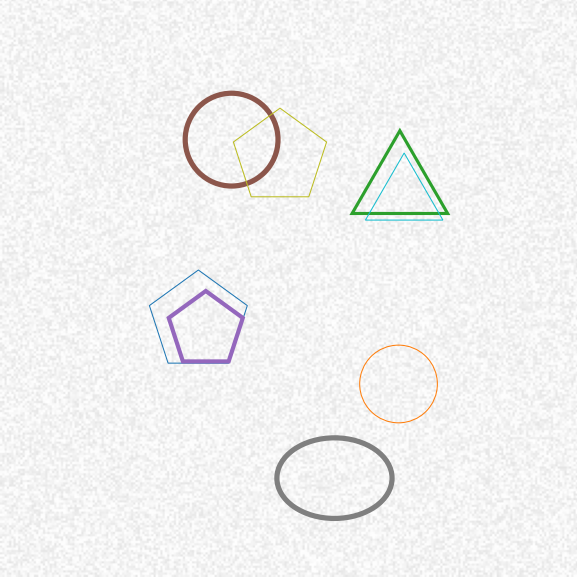[{"shape": "pentagon", "thickness": 0.5, "radius": 0.45, "center": [0.343, 0.442]}, {"shape": "circle", "thickness": 0.5, "radius": 0.34, "center": [0.69, 0.334]}, {"shape": "triangle", "thickness": 1.5, "radius": 0.48, "center": [0.692, 0.677]}, {"shape": "pentagon", "thickness": 2, "radius": 0.34, "center": [0.356, 0.428]}, {"shape": "circle", "thickness": 2.5, "radius": 0.4, "center": [0.401, 0.757]}, {"shape": "oval", "thickness": 2.5, "radius": 0.5, "center": [0.579, 0.171]}, {"shape": "pentagon", "thickness": 0.5, "radius": 0.42, "center": [0.485, 0.727]}, {"shape": "triangle", "thickness": 0.5, "radius": 0.39, "center": [0.7, 0.657]}]